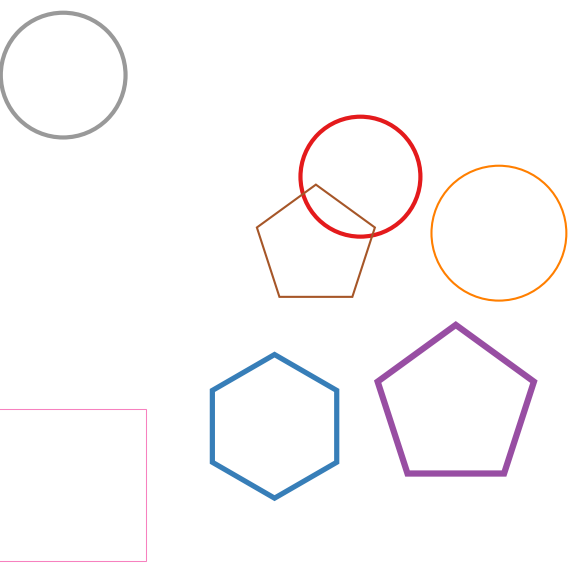[{"shape": "circle", "thickness": 2, "radius": 0.52, "center": [0.624, 0.693]}, {"shape": "hexagon", "thickness": 2.5, "radius": 0.62, "center": [0.475, 0.261]}, {"shape": "pentagon", "thickness": 3, "radius": 0.71, "center": [0.789, 0.294]}, {"shape": "circle", "thickness": 1, "radius": 0.58, "center": [0.864, 0.595]}, {"shape": "pentagon", "thickness": 1, "radius": 0.54, "center": [0.547, 0.572]}, {"shape": "square", "thickness": 0.5, "radius": 0.66, "center": [0.122, 0.16]}, {"shape": "circle", "thickness": 2, "radius": 0.54, "center": [0.109, 0.869]}]